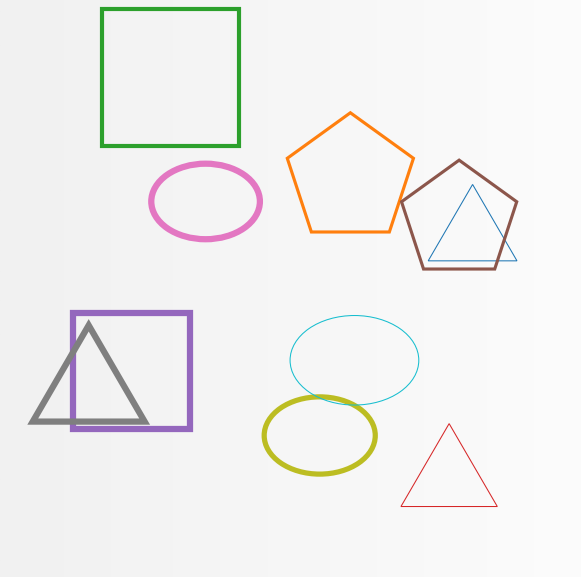[{"shape": "triangle", "thickness": 0.5, "radius": 0.44, "center": [0.813, 0.592]}, {"shape": "pentagon", "thickness": 1.5, "radius": 0.57, "center": [0.603, 0.69]}, {"shape": "square", "thickness": 2, "radius": 0.59, "center": [0.293, 0.865]}, {"shape": "triangle", "thickness": 0.5, "radius": 0.48, "center": [0.773, 0.17]}, {"shape": "square", "thickness": 3, "radius": 0.5, "center": [0.226, 0.357]}, {"shape": "pentagon", "thickness": 1.5, "radius": 0.52, "center": [0.79, 0.618]}, {"shape": "oval", "thickness": 3, "radius": 0.47, "center": [0.354, 0.65]}, {"shape": "triangle", "thickness": 3, "radius": 0.56, "center": [0.153, 0.325]}, {"shape": "oval", "thickness": 2.5, "radius": 0.48, "center": [0.55, 0.245]}, {"shape": "oval", "thickness": 0.5, "radius": 0.55, "center": [0.61, 0.375]}]